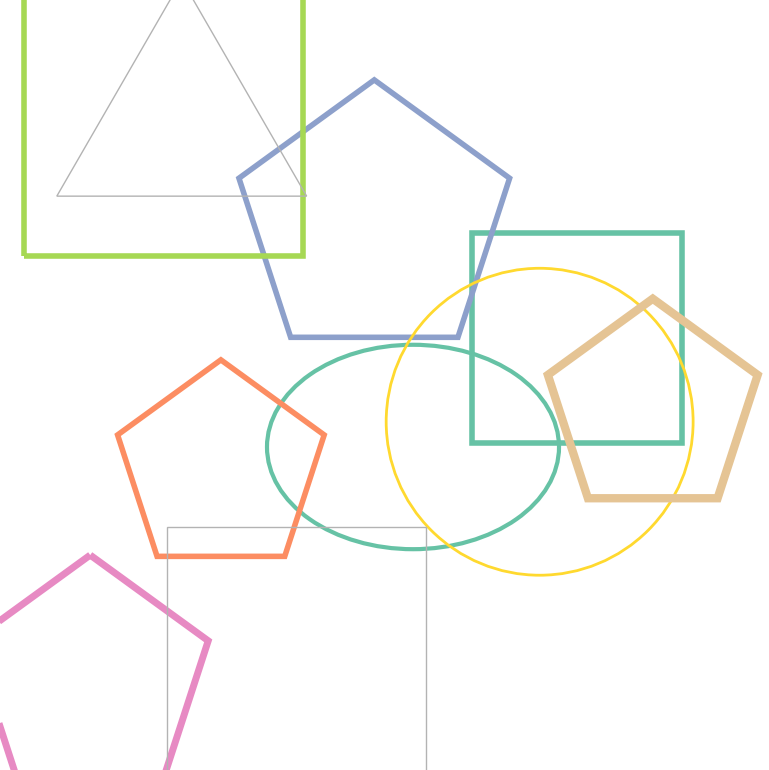[{"shape": "oval", "thickness": 1.5, "radius": 0.95, "center": [0.536, 0.42]}, {"shape": "square", "thickness": 2, "radius": 0.68, "center": [0.749, 0.561]}, {"shape": "pentagon", "thickness": 2, "radius": 0.71, "center": [0.287, 0.392]}, {"shape": "pentagon", "thickness": 2, "radius": 0.92, "center": [0.486, 0.711]}, {"shape": "pentagon", "thickness": 2.5, "radius": 0.81, "center": [0.117, 0.118]}, {"shape": "square", "thickness": 2, "radius": 0.91, "center": [0.212, 0.849]}, {"shape": "circle", "thickness": 1, "radius": 1.0, "center": [0.701, 0.452]}, {"shape": "pentagon", "thickness": 3, "radius": 0.72, "center": [0.848, 0.469]}, {"shape": "square", "thickness": 0.5, "radius": 0.84, "center": [0.385, 0.148]}, {"shape": "triangle", "thickness": 0.5, "radius": 0.94, "center": [0.236, 0.839]}]